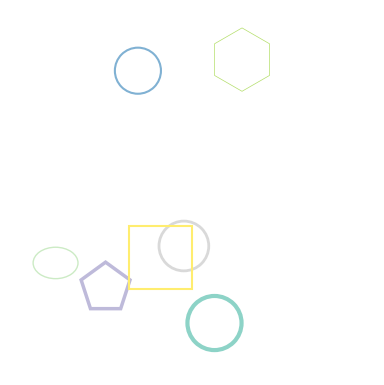[{"shape": "circle", "thickness": 3, "radius": 0.35, "center": [0.557, 0.161]}, {"shape": "pentagon", "thickness": 2.5, "radius": 0.33, "center": [0.274, 0.252]}, {"shape": "circle", "thickness": 1.5, "radius": 0.3, "center": [0.358, 0.816]}, {"shape": "hexagon", "thickness": 0.5, "radius": 0.41, "center": [0.629, 0.845]}, {"shape": "circle", "thickness": 2, "radius": 0.32, "center": [0.478, 0.361]}, {"shape": "oval", "thickness": 1, "radius": 0.29, "center": [0.144, 0.317]}, {"shape": "square", "thickness": 1.5, "radius": 0.41, "center": [0.416, 0.33]}]